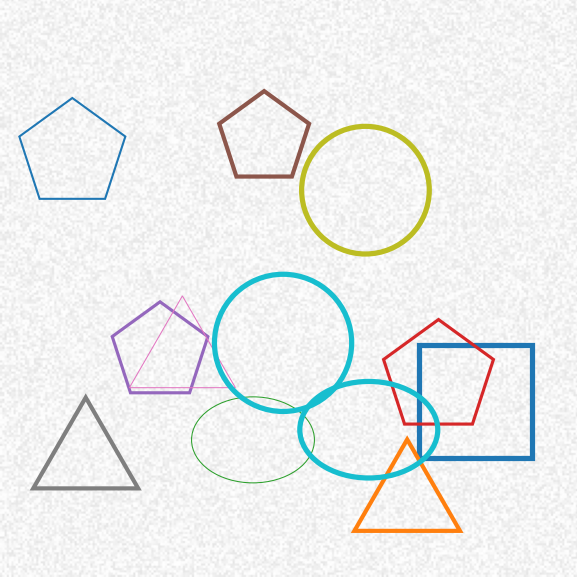[{"shape": "square", "thickness": 2.5, "radius": 0.49, "center": [0.823, 0.304]}, {"shape": "pentagon", "thickness": 1, "radius": 0.48, "center": [0.125, 0.733]}, {"shape": "triangle", "thickness": 2, "radius": 0.53, "center": [0.705, 0.133]}, {"shape": "oval", "thickness": 0.5, "radius": 0.53, "center": [0.438, 0.237]}, {"shape": "pentagon", "thickness": 1.5, "radius": 0.5, "center": [0.759, 0.346]}, {"shape": "pentagon", "thickness": 1.5, "radius": 0.44, "center": [0.277, 0.389]}, {"shape": "pentagon", "thickness": 2, "radius": 0.41, "center": [0.457, 0.76]}, {"shape": "triangle", "thickness": 0.5, "radius": 0.53, "center": [0.316, 0.381]}, {"shape": "triangle", "thickness": 2, "radius": 0.52, "center": [0.148, 0.206]}, {"shape": "circle", "thickness": 2.5, "radius": 0.55, "center": [0.633, 0.67]}, {"shape": "circle", "thickness": 2.5, "radius": 0.59, "center": [0.49, 0.405]}, {"shape": "oval", "thickness": 2.5, "radius": 0.6, "center": [0.639, 0.255]}]